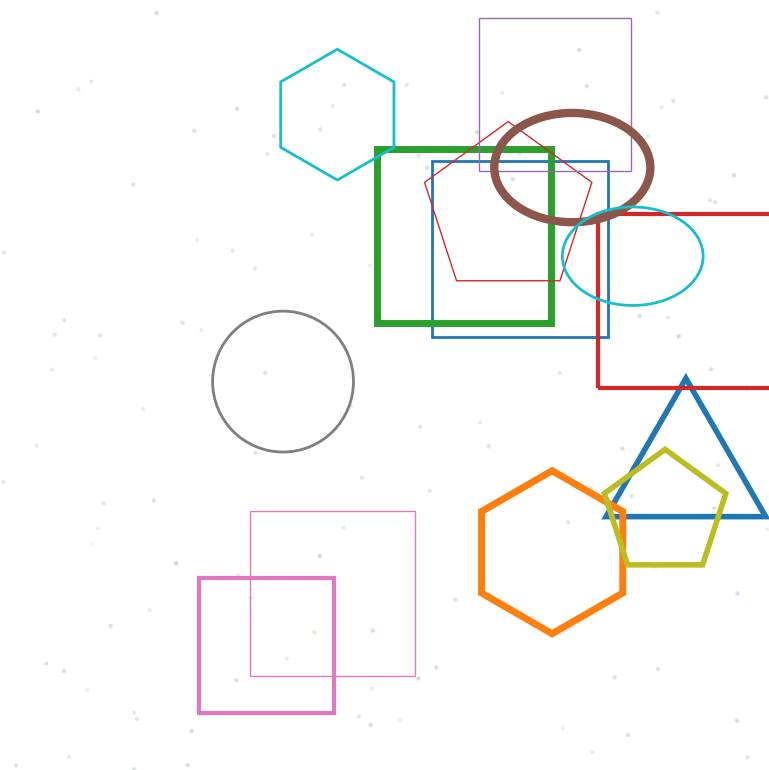[{"shape": "triangle", "thickness": 2, "radius": 0.6, "center": [0.891, 0.389]}, {"shape": "square", "thickness": 1, "radius": 0.57, "center": [0.675, 0.676]}, {"shape": "hexagon", "thickness": 2.5, "radius": 0.53, "center": [0.717, 0.283]}, {"shape": "square", "thickness": 2.5, "radius": 0.57, "center": [0.602, 0.694]}, {"shape": "pentagon", "thickness": 0.5, "radius": 0.57, "center": [0.66, 0.728]}, {"shape": "square", "thickness": 1.5, "radius": 0.56, "center": [0.889, 0.61]}, {"shape": "square", "thickness": 0.5, "radius": 0.49, "center": [0.721, 0.877]}, {"shape": "oval", "thickness": 3, "radius": 0.51, "center": [0.743, 0.782]}, {"shape": "square", "thickness": 0.5, "radius": 0.54, "center": [0.431, 0.229]}, {"shape": "square", "thickness": 1.5, "radius": 0.44, "center": [0.346, 0.162]}, {"shape": "circle", "thickness": 1, "radius": 0.46, "center": [0.368, 0.504]}, {"shape": "pentagon", "thickness": 2, "radius": 0.41, "center": [0.864, 0.333]}, {"shape": "oval", "thickness": 1, "radius": 0.46, "center": [0.822, 0.667]}, {"shape": "hexagon", "thickness": 1, "radius": 0.42, "center": [0.438, 0.851]}]